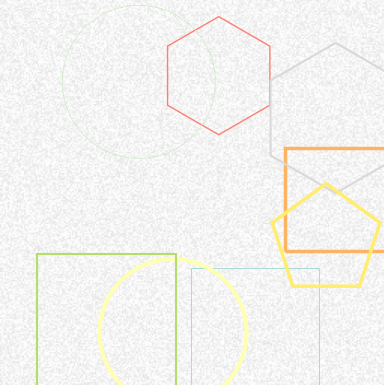[{"shape": "square", "thickness": 0.5, "radius": 0.83, "center": [0.662, 0.138]}, {"shape": "circle", "thickness": 3, "radius": 0.95, "center": [0.449, 0.136]}, {"shape": "hexagon", "thickness": 1, "radius": 0.77, "center": [0.568, 0.803]}, {"shape": "square", "thickness": 2.5, "radius": 0.67, "center": [0.875, 0.481]}, {"shape": "square", "thickness": 1.5, "radius": 0.9, "center": [0.276, 0.161]}, {"shape": "hexagon", "thickness": 1.5, "radius": 0.98, "center": [0.872, 0.693]}, {"shape": "circle", "thickness": 0.5, "radius": 0.99, "center": [0.361, 0.787]}, {"shape": "pentagon", "thickness": 2.5, "radius": 0.74, "center": [0.847, 0.376]}]